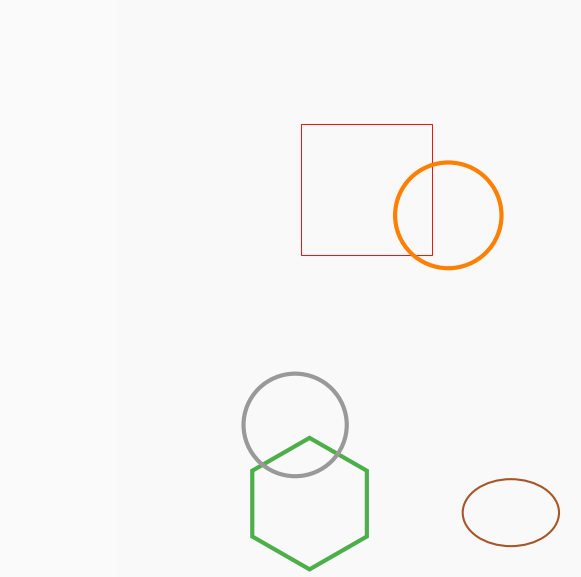[{"shape": "square", "thickness": 0.5, "radius": 0.57, "center": [0.631, 0.671]}, {"shape": "hexagon", "thickness": 2, "radius": 0.57, "center": [0.533, 0.127]}, {"shape": "circle", "thickness": 2, "radius": 0.46, "center": [0.771, 0.626]}, {"shape": "oval", "thickness": 1, "radius": 0.41, "center": [0.879, 0.111]}, {"shape": "circle", "thickness": 2, "radius": 0.44, "center": [0.508, 0.263]}]